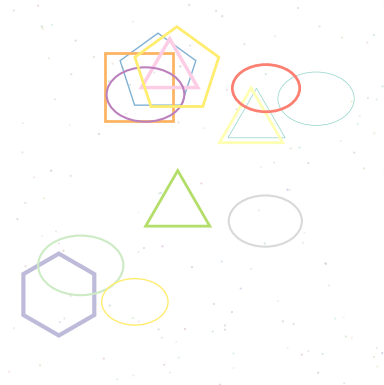[{"shape": "triangle", "thickness": 0.5, "radius": 0.43, "center": [0.666, 0.685]}, {"shape": "oval", "thickness": 0.5, "radius": 0.5, "center": [0.821, 0.744]}, {"shape": "triangle", "thickness": 2, "radius": 0.47, "center": [0.652, 0.677]}, {"shape": "hexagon", "thickness": 3, "radius": 0.53, "center": [0.153, 0.235]}, {"shape": "oval", "thickness": 2, "radius": 0.44, "center": [0.691, 0.771]}, {"shape": "pentagon", "thickness": 1, "radius": 0.52, "center": [0.41, 0.81]}, {"shape": "square", "thickness": 2, "radius": 0.44, "center": [0.362, 0.773]}, {"shape": "triangle", "thickness": 2, "radius": 0.48, "center": [0.462, 0.461]}, {"shape": "triangle", "thickness": 2.5, "radius": 0.42, "center": [0.441, 0.815]}, {"shape": "oval", "thickness": 1.5, "radius": 0.48, "center": [0.689, 0.426]}, {"shape": "oval", "thickness": 1.5, "radius": 0.5, "center": [0.378, 0.755]}, {"shape": "oval", "thickness": 1.5, "radius": 0.55, "center": [0.21, 0.311]}, {"shape": "pentagon", "thickness": 2, "radius": 0.57, "center": [0.459, 0.816]}, {"shape": "oval", "thickness": 1, "radius": 0.43, "center": [0.35, 0.216]}]